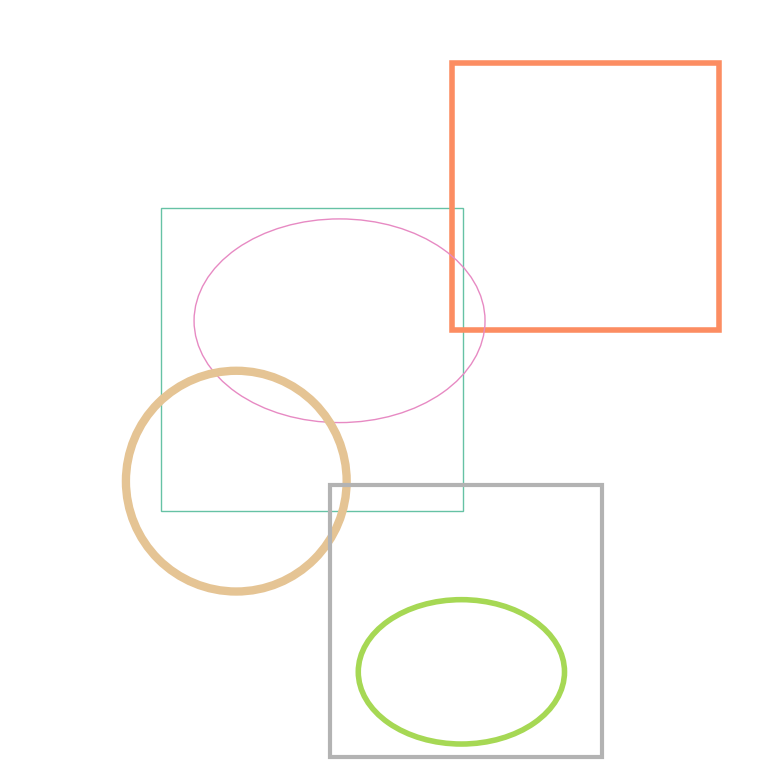[{"shape": "square", "thickness": 0.5, "radius": 0.98, "center": [0.405, 0.533]}, {"shape": "square", "thickness": 2, "radius": 0.87, "center": [0.76, 0.745]}, {"shape": "oval", "thickness": 0.5, "radius": 0.94, "center": [0.441, 0.583]}, {"shape": "oval", "thickness": 2, "radius": 0.67, "center": [0.599, 0.127]}, {"shape": "circle", "thickness": 3, "radius": 0.72, "center": [0.307, 0.375]}, {"shape": "square", "thickness": 1.5, "radius": 0.88, "center": [0.605, 0.194]}]